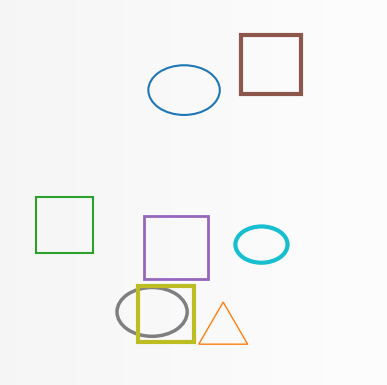[{"shape": "oval", "thickness": 1.5, "radius": 0.46, "center": [0.475, 0.766]}, {"shape": "triangle", "thickness": 1, "radius": 0.36, "center": [0.576, 0.142]}, {"shape": "square", "thickness": 1.5, "radius": 0.37, "center": [0.167, 0.415]}, {"shape": "square", "thickness": 2, "radius": 0.41, "center": [0.454, 0.357]}, {"shape": "square", "thickness": 3, "radius": 0.39, "center": [0.7, 0.832]}, {"shape": "oval", "thickness": 2.5, "radius": 0.45, "center": [0.392, 0.19]}, {"shape": "square", "thickness": 3, "radius": 0.37, "center": [0.428, 0.184]}, {"shape": "oval", "thickness": 3, "radius": 0.34, "center": [0.675, 0.365]}]